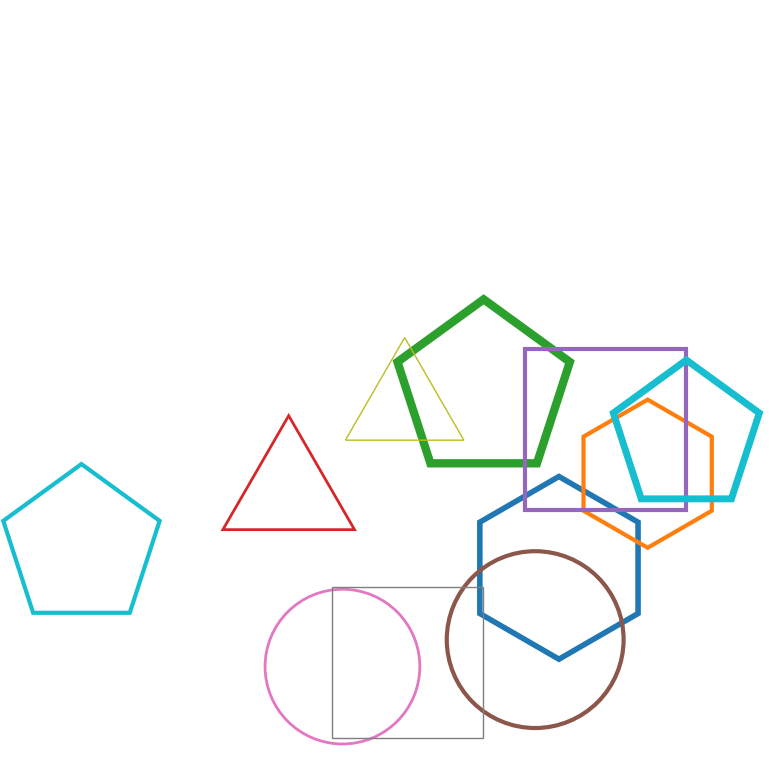[{"shape": "hexagon", "thickness": 2, "radius": 0.59, "center": [0.726, 0.263]}, {"shape": "hexagon", "thickness": 1.5, "radius": 0.48, "center": [0.841, 0.385]}, {"shape": "pentagon", "thickness": 3, "radius": 0.59, "center": [0.628, 0.494]}, {"shape": "triangle", "thickness": 1, "radius": 0.49, "center": [0.375, 0.361]}, {"shape": "square", "thickness": 1.5, "radius": 0.52, "center": [0.786, 0.442]}, {"shape": "circle", "thickness": 1.5, "radius": 0.57, "center": [0.695, 0.169]}, {"shape": "circle", "thickness": 1, "radius": 0.5, "center": [0.445, 0.134]}, {"shape": "square", "thickness": 0.5, "radius": 0.49, "center": [0.529, 0.14]}, {"shape": "triangle", "thickness": 0.5, "radius": 0.44, "center": [0.526, 0.473]}, {"shape": "pentagon", "thickness": 1.5, "radius": 0.53, "center": [0.106, 0.291]}, {"shape": "pentagon", "thickness": 2.5, "radius": 0.5, "center": [0.891, 0.433]}]